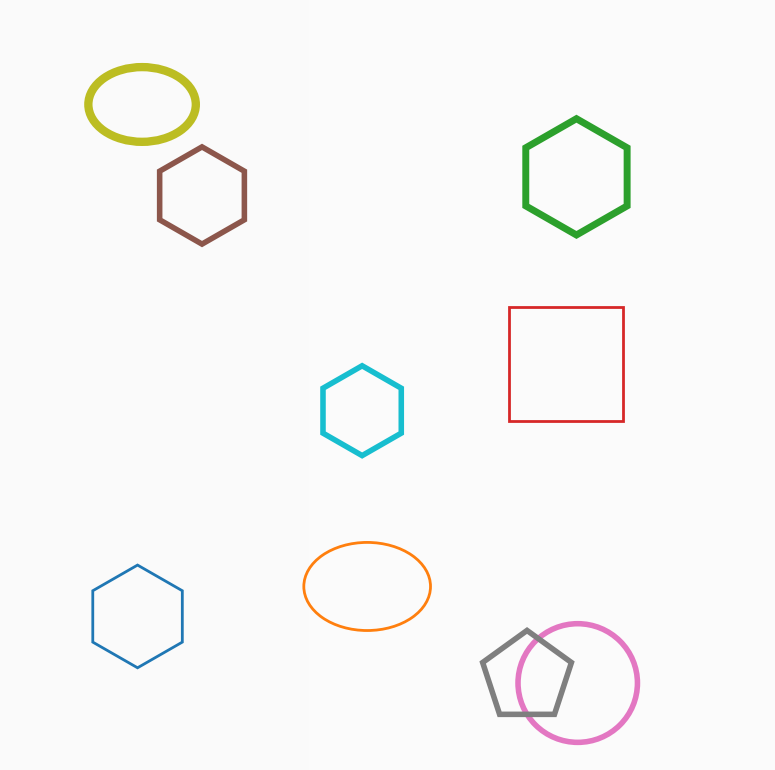[{"shape": "hexagon", "thickness": 1, "radius": 0.33, "center": [0.177, 0.199]}, {"shape": "oval", "thickness": 1, "radius": 0.41, "center": [0.474, 0.238]}, {"shape": "hexagon", "thickness": 2.5, "radius": 0.38, "center": [0.744, 0.77]}, {"shape": "square", "thickness": 1, "radius": 0.37, "center": [0.73, 0.527]}, {"shape": "hexagon", "thickness": 2, "radius": 0.32, "center": [0.261, 0.746]}, {"shape": "circle", "thickness": 2, "radius": 0.39, "center": [0.745, 0.113]}, {"shape": "pentagon", "thickness": 2, "radius": 0.3, "center": [0.68, 0.121]}, {"shape": "oval", "thickness": 3, "radius": 0.35, "center": [0.183, 0.864]}, {"shape": "hexagon", "thickness": 2, "radius": 0.29, "center": [0.467, 0.467]}]